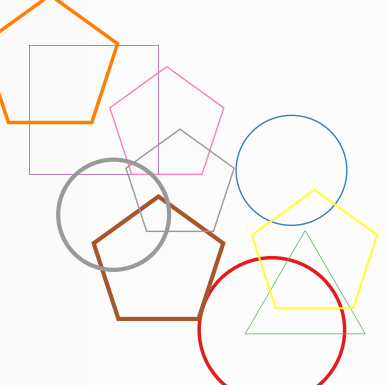[{"shape": "circle", "thickness": 2.5, "radius": 0.94, "center": [0.702, 0.143]}, {"shape": "circle", "thickness": 1, "radius": 0.71, "center": [0.752, 0.558]}, {"shape": "triangle", "thickness": 0.5, "radius": 0.89, "center": [0.788, 0.222]}, {"shape": "square", "thickness": 0.5, "radius": 0.84, "center": [0.241, 0.716]}, {"shape": "pentagon", "thickness": 2.5, "radius": 0.91, "center": [0.129, 0.83]}, {"shape": "pentagon", "thickness": 1.5, "radius": 0.85, "center": [0.812, 0.337]}, {"shape": "pentagon", "thickness": 3, "radius": 0.88, "center": [0.409, 0.314]}, {"shape": "pentagon", "thickness": 1, "radius": 0.77, "center": [0.431, 0.672]}, {"shape": "circle", "thickness": 3, "radius": 0.72, "center": [0.293, 0.442]}, {"shape": "pentagon", "thickness": 1, "radius": 0.73, "center": [0.465, 0.518]}]